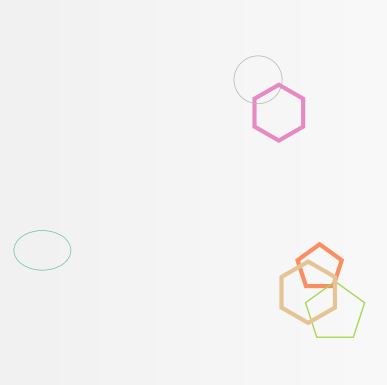[{"shape": "oval", "thickness": 0.5, "radius": 0.37, "center": [0.109, 0.35]}, {"shape": "pentagon", "thickness": 3, "radius": 0.3, "center": [0.825, 0.305]}, {"shape": "hexagon", "thickness": 3, "radius": 0.36, "center": [0.72, 0.707]}, {"shape": "pentagon", "thickness": 1, "radius": 0.4, "center": [0.865, 0.189]}, {"shape": "hexagon", "thickness": 3, "radius": 0.4, "center": [0.795, 0.241]}, {"shape": "circle", "thickness": 0.5, "radius": 0.31, "center": [0.666, 0.793]}]